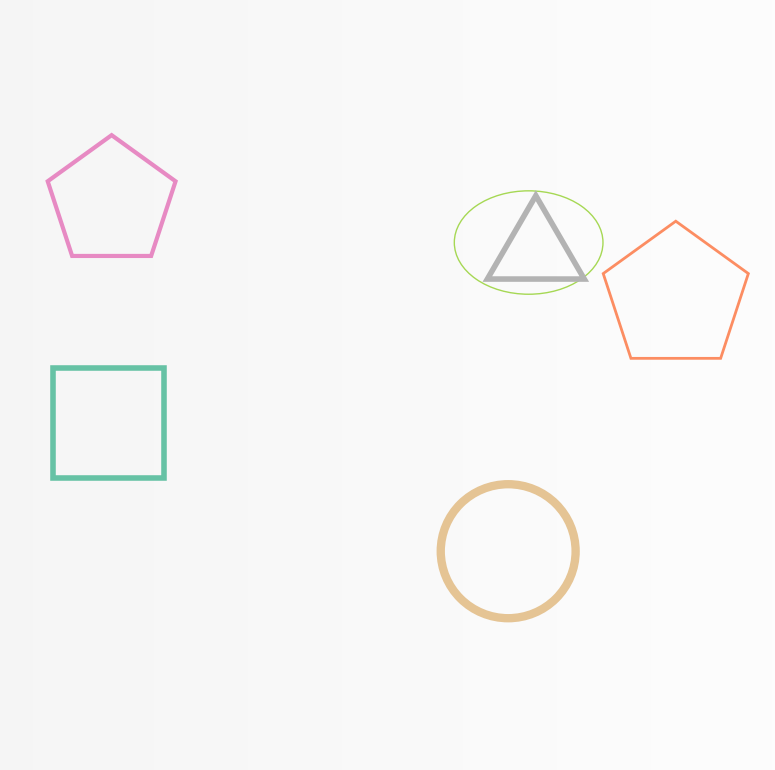[{"shape": "square", "thickness": 2, "radius": 0.36, "center": [0.14, 0.45]}, {"shape": "pentagon", "thickness": 1, "radius": 0.49, "center": [0.872, 0.614]}, {"shape": "pentagon", "thickness": 1.5, "radius": 0.43, "center": [0.144, 0.738]}, {"shape": "oval", "thickness": 0.5, "radius": 0.48, "center": [0.682, 0.685]}, {"shape": "circle", "thickness": 3, "radius": 0.44, "center": [0.656, 0.284]}, {"shape": "triangle", "thickness": 2, "radius": 0.36, "center": [0.691, 0.674]}]